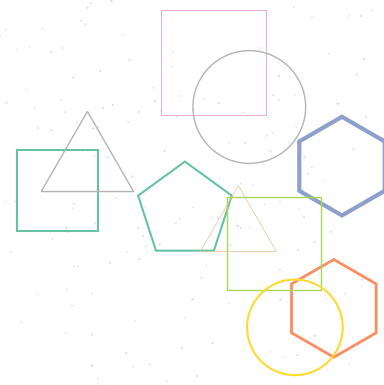[{"shape": "pentagon", "thickness": 1.5, "radius": 0.64, "center": [0.48, 0.452]}, {"shape": "square", "thickness": 1.5, "radius": 0.53, "center": [0.15, 0.505]}, {"shape": "hexagon", "thickness": 2, "radius": 0.63, "center": [0.867, 0.199]}, {"shape": "hexagon", "thickness": 3, "radius": 0.64, "center": [0.888, 0.568]}, {"shape": "square", "thickness": 0.5, "radius": 0.68, "center": [0.554, 0.837]}, {"shape": "square", "thickness": 1, "radius": 0.61, "center": [0.711, 0.367]}, {"shape": "circle", "thickness": 1.5, "radius": 0.62, "center": [0.766, 0.15]}, {"shape": "triangle", "thickness": 0.5, "radius": 0.57, "center": [0.619, 0.404]}, {"shape": "circle", "thickness": 1, "radius": 0.73, "center": [0.647, 0.722]}, {"shape": "triangle", "thickness": 1, "radius": 0.69, "center": [0.227, 0.572]}]